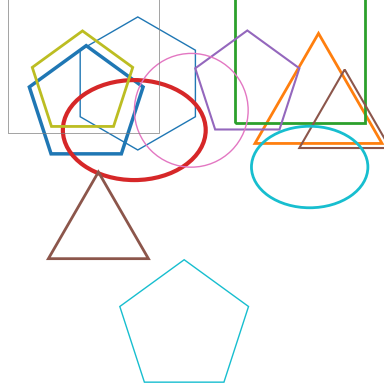[{"shape": "pentagon", "thickness": 2.5, "radius": 0.78, "center": [0.224, 0.726]}, {"shape": "hexagon", "thickness": 1, "radius": 0.86, "center": [0.358, 0.783]}, {"shape": "triangle", "thickness": 2, "radius": 0.95, "center": [0.827, 0.723]}, {"shape": "square", "thickness": 2, "radius": 0.85, "center": [0.779, 0.851]}, {"shape": "oval", "thickness": 3, "radius": 0.93, "center": [0.349, 0.662]}, {"shape": "pentagon", "thickness": 1.5, "radius": 0.71, "center": [0.642, 0.779]}, {"shape": "triangle", "thickness": 2, "radius": 0.75, "center": [0.256, 0.403]}, {"shape": "triangle", "thickness": 1.5, "radius": 0.68, "center": [0.895, 0.684]}, {"shape": "circle", "thickness": 1, "radius": 0.74, "center": [0.497, 0.714]}, {"shape": "square", "thickness": 0.5, "radius": 0.98, "center": [0.217, 0.85]}, {"shape": "pentagon", "thickness": 2, "radius": 0.69, "center": [0.214, 0.783]}, {"shape": "pentagon", "thickness": 1, "radius": 0.88, "center": [0.478, 0.15]}, {"shape": "oval", "thickness": 2, "radius": 0.76, "center": [0.804, 0.566]}]